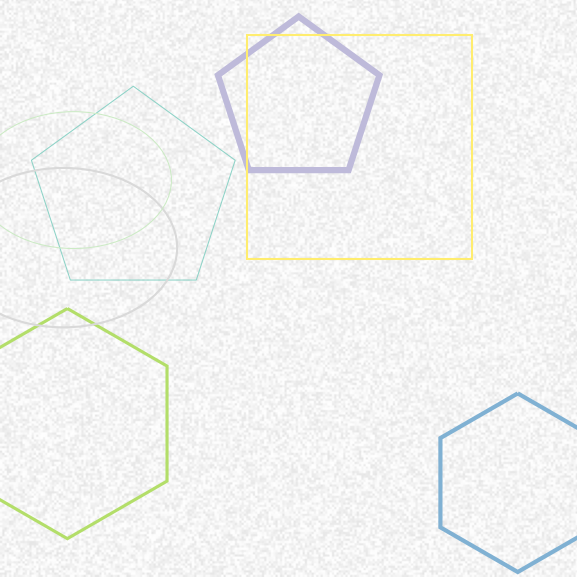[{"shape": "pentagon", "thickness": 0.5, "radius": 0.93, "center": [0.231, 0.664]}, {"shape": "pentagon", "thickness": 3, "radius": 0.74, "center": [0.517, 0.824]}, {"shape": "hexagon", "thickness": 2, "radius": 0.77, "center": [0.897, 0.163]}, {"shape": "hexagon", "thickness": 1.5, "radius": 1.0, "center": [0.117, 0.266]}, {"shape": "oval", "thickness": 1, "radius": 0.99, "center": [0.11, 0.57]}, {"shape": "oval", "thickness": 0.5, "radius": 0.85, "center": [0.128, 0.687]}, {"shape": "square", "thickness": 1, "radius": 0.97, "center": [0.622, 0.745]}]